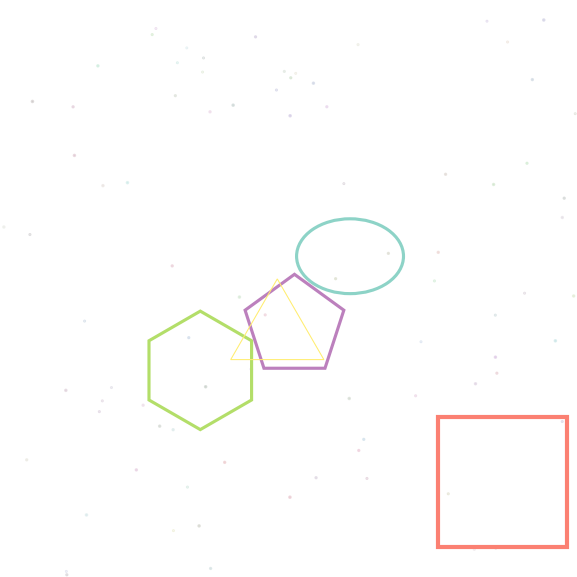[{"shape": "oval", "thickness": 1.5, "radius": 0.46, "center": [0.606, 0.555]}, {"shape": "square", "thickness": 2, "radius": 0.56, "center": [0.87, 0.165]}, {"shape": "hexagon", "thickness": 1.5, "radius": 0.51, "center": [0.347, 0.358]}, {"shape": "pentagon", "thickness": 1.5, "radius": 0.45, "center": [0.51, 0.434]}, {"shape": "triangle", "thickness": 0.5, "radius": 0.47, "center": [0.48, 0.423]}]